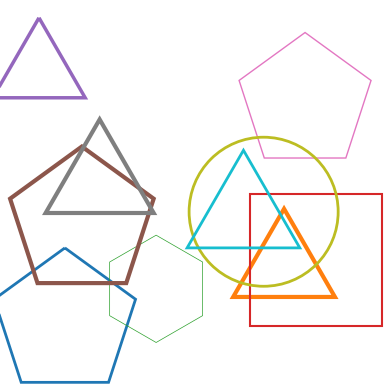[{"shape": "pentagon", "thickness": 2, "radius": 0.97, "center": [0.169, 0.163]}, {"shape": "triangle", "thickness": 3, "radius": 0.76, "center": [0.738, 0.305]}, {"shape": "hexagon", "thickness": 0.5, "radius": 0.7, "center": [0.406, 0.25]}, {"shape": "square", "thickness": 1.5, "radius": 0.86, "center": [0.821, 0.325]}, {"shape": "triangle", "thickness": 2.5, "radius": 0.69, "center": [0.101, 0.815]}, {"shape": "pentagon", "thickness": 3, "radius": 0.98, "center": [0.213, 0.423]}, {"shape": "pentagon", "thickness": 1, "radius": 0.9, "center": [0.792, 0.735]}, {"shape": "triangle", "thickness": 3, "radius": 0.81, "center": [0.259, 0.528]}, {"shape": "circle", "thickness": 2, "radius": 0.97, "center": [0.685, 0.45]}, {"shape": "triangle", "thickness": 2, "radius": 0.85, "center": [0.632, 0.441]}]